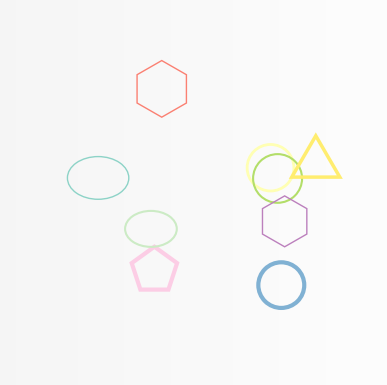[{"shape": "oval", "thickness": 1, "radius": 0.4, "center": [0.253, 0.538]}, {"shape": "circle", "thickness": 2, "radius": 0.3, "center": [0.698, 0.564]}, {"shape": "hexagon", "thickness": 1, "radius": 0.37, "center": [0.417, 0.769]}, {"shape": "circle", "thickness": 3, "radius": 0.3, "center": [0.726, 0.259]}, {"shape": "circle", "thickness": 1.5, "radius": 0.32, "center": [0.716, 0.536]}, {"shape": "pentagon", "thickness": 3, "radius": 0.31, "center": [0.398, 0.298]}, {"shape": "hexagon", "thickness": 1, "radius": 0.33, "center": [0.735, 0.425]}, {"shape": "oval", "thickness": 1.5, "radius": 0.33, "center": [0.39, 0.406]}, {"shape": "triangle", "thickness": 2.5, "radius": 0.36, "center": [0.815, 0.576]}]